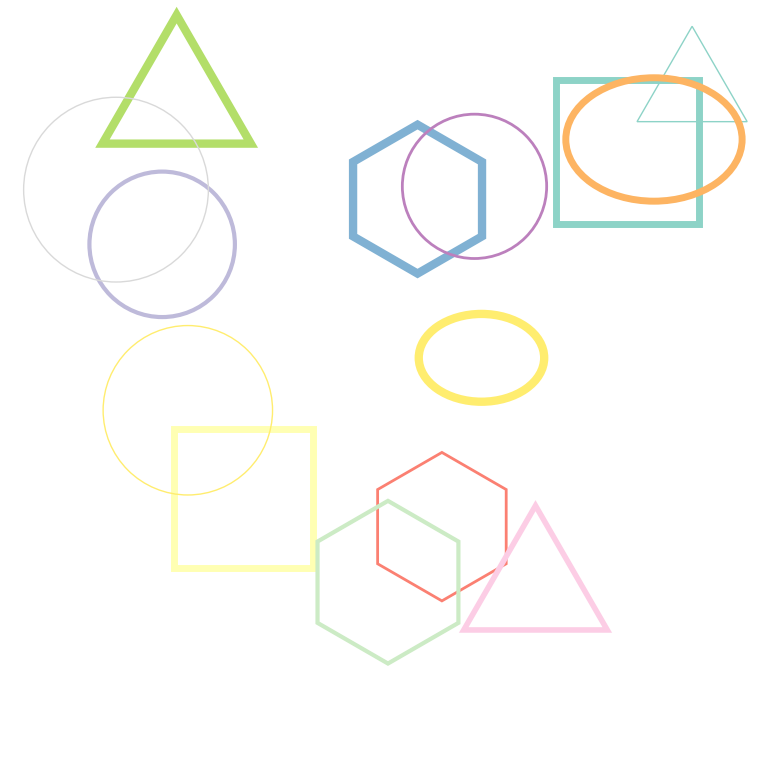[{"shape": "square", "thickness": 2.5, "radius": 0.47, "center": [0.815, 0.803]}, {"shape": "triangle", "thickness": 0.5, "radius": 0.41, "center": [0.899, 0.883]}, {"shape": "square", "thickness": 2.5, "radius": 0.45, "center": [0.317, 0.352]}, {"shape": "circle", "thickness": 1.5, "radius": 0.47, "center": [0.211, 0.683]}, {"shape": "hexagon", "thickness": 1, "radius": 0.48, "center": [0.574, 0.316]}, {"shape": "hexagon", "thickness": 3, "radius": 0.48, "center": [0.542, 0.741]}, {"shape": "oval", "thickness": 2.5, "radius": 0.57, "center": [0.849, 0.819]}, {"shape": "triangle", "thickness": 3, "radius": 0.56, "center": [0.229, 0.869]}, {"shape": "triangle", "thickness": 2, "radius": 0.54, "center": [0.695, 0.236]}, {"shape": "circle", "thickness": 0.5, "radius": 0.6, "center": [0.151, 0.754]}, {"shape": "circle", "thickness": 1, "radius": 0.47, "center": [0.616, 0.758]}, {"shape": "hexagon", "thickness": 1.5, "radius": 0.53, "center": [0.504, 0.244]}, {"shape": "circle", "thickness": 0.5, "radius": 0.55, "center": [0.244, 0.467]}, {"shape": "oval", "thickness": 3, "radius": 0.41, "center": [0.625, 0.535]}]